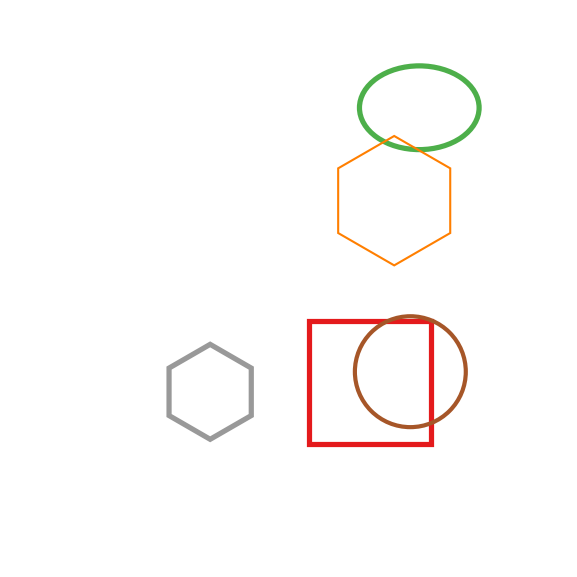[{"shape": "square", "thickness": 2.5, "radius": 0.53, "center": [0.641, 0.337]}, {"shape": "oval", "thickness": 2.5, "radius": 0.52, "center": [0.726, 0.813]}, {"shape": "hexagon", "thickness": 1, "radius": 0.56, "center": [0.683, 0.652]}, {"shape": "circle", "thickness": 2, "radius": 0.48, "center": [0.711, 0.355]}, {"shape": "hexagon", "thickness": 2.5, "radius": 0.41, "center": [0.364, 0.321]}]